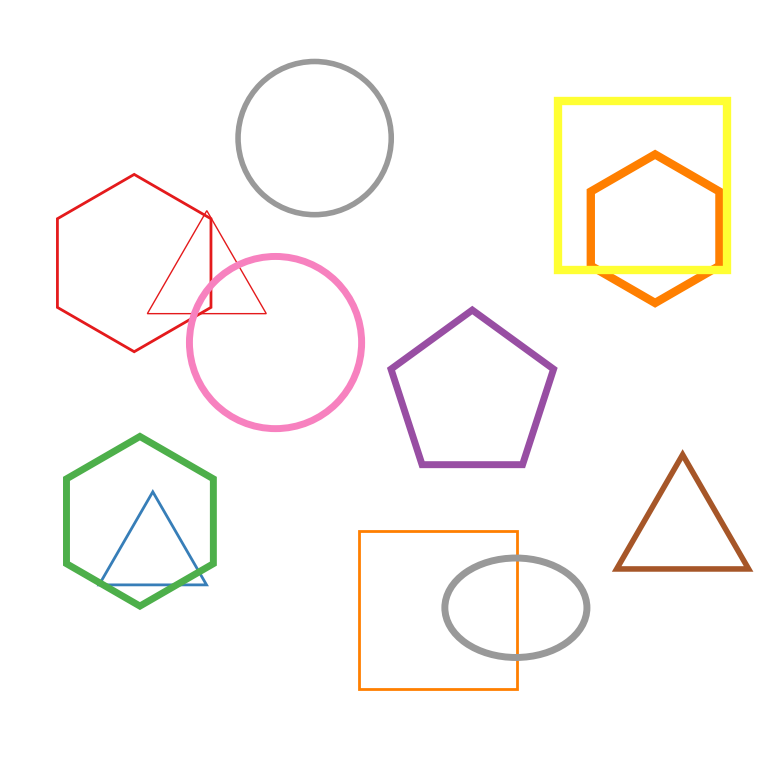[{"shape": "hexagon", "thickness": 1, "radius": 0.58, "center": [0.174, 0.658]}, {"shape": "triangle", "thickness": 0.5, "radius": 0.45, "center": [0.269, 0.637]}, {"shape": "triangle", "thickness": 1, "radius": 0.4, "center": [0.198, 0.281]}, {"shape": "hexagon", "thickness": 2.5, "radius": 0.55, "center": [0.182, 0.323]}, {"shape": "pentagon", "thickness": 2.5, "radius": 0.55, "center": [0.613, 0.486]}, {"shape": "hexagon", "thickness": 3, "radius": 0.48, "center": [0.851, 0.703]}, {"shape": "square", "thickness": 1, "radius": 0.51, "center": [0.568, 0.207]}, {"shape": "square", "thickness": 3, "radius": 0.55, "center": [0.834, 0.759]}, {"shape": "triangle", "thickness": 2, "radius": 0.49, "center": [0.887, 0.311]}, {"shape": "circle", "thickness": 2.5, "radius": 0.56, "center": [0.358, 0.555]}, {"shape": "circle", "thickness": 2, "radius": 0.5, "center": [0.409, 0.821]}, {"shape": "oval", "thickness": 2.5, "radius": 0.46, "center": [0.67, 0.211]}]